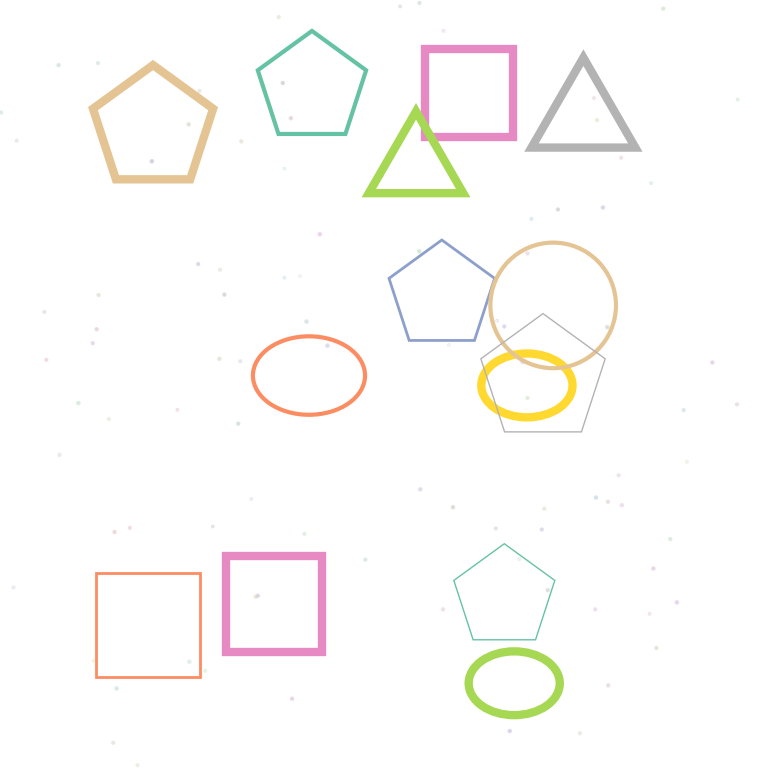[{"shape": "pentagon", "thickness": 0.5, "radius": 0.34, "center": [0.655, 0.225]}, {"shape": "pentagon", "thickness": 1.5, "radius": 0.37, "center": [0.405, 0.886]}, {"shape": "square", "thickness": 1, "radius": 0.34, "center": [0.192, 0.188]}, {"shape": "oval", "thickness": 1.5, "radius": 0.36, "center": [0.401, 0.512]}, {"shape": "pentagon", "thickness": 1, "radius": 0.36, "center": [0.574, 0.616]}, {"shape": "square", "thickness": 3, "radius": 0.31, "center": [0.356, 0.216]}, {"shape": "square", "thickness": 3, "radius": 0.29, "center": [0.609, 0.88]}, {"shape": "oval", "thickness": 3, "radius": 0.3, "center": [0.668, 0.113]}, {"shape": "triangle", "thickness": 3, "radius": 0.35, "center": [0.54, 0.785]}, {"shape": "oval", "thickness": 3, "radius": 0.3, "center": [0.684, 0.499]}, {"shape": "circle", "thickness": 1.5, "radius": 0.41, "center": [0.718, 0.603]}, {"shape": "pentagon", "thickness": 3, "radius": 0.41, "center": [0.199, 0.833]}, {"shape": "pentagon", "thickness": 0.5, "radius": 0.42, "center": [0.705, 0.508]}, {"shape": "triangle", "thickness": 3, "radius": 0.39, "center": [0.758, 0.847]}]